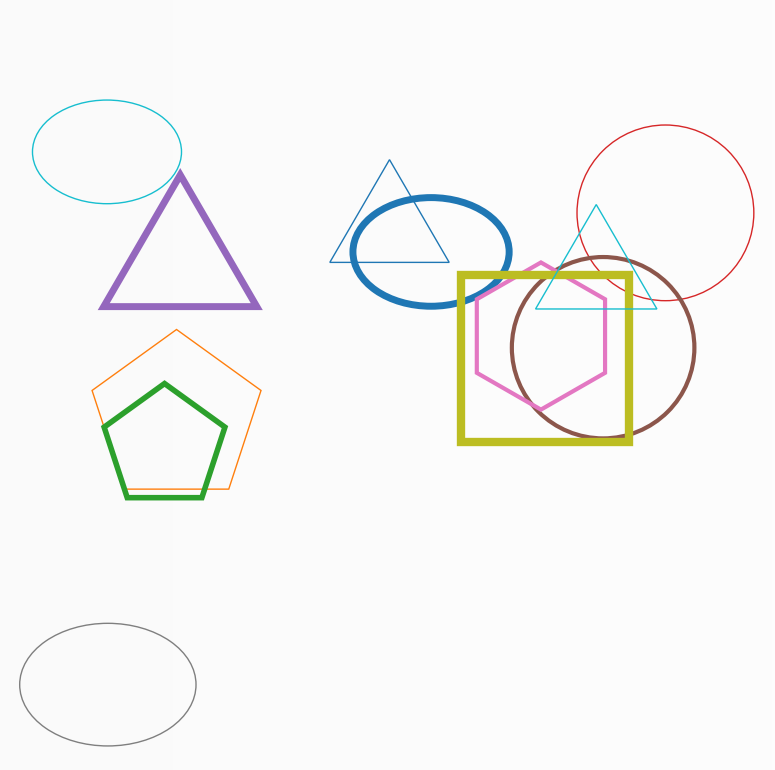[{"shape": "triangle", "thickness": 0.5, "radius": 0.44, "center": [0.503, 0.704]}, {"shape": "oval", "thickness": 2.5, "radius": 0.5, "center": [0.556, 0.673]}, {"shape": "pentagon", "thickness": 0.5, "radius": 0.57, "center": [0.228, 0.457]}, {"shape": "pentagon", "thickness": 2, "radius": 0.41, "center": [0.212, 0.42]}, {"shape": "circle", "thickness": 0.5, "radius": 0.57, "center": [0.859, 0.724]}, {"shape": "triangle", "thickness": 2.5, "radius": 0.57, "center": [0.233, 0.659]}, {"shape": "circle", "thickness": 1.5, "radius": 0.59, "center": [0.778, 0.548]}, {"shape": "hexagon", "thickness": 1.5, "radius": 0.48, "center": [0.698, 0.564]}, {"shape": "oval", "thickness": 0.5, "radius": 0.57, "center": [0.139, 0.111]}, {"shape": "square", "thickness": 3, "radius": 0.54, "center": [0.703, 0.535]}, {"shape": "triangle", "thickness": 0.5, "radius": 0.45, "center": [0.769, 0.644]}, {"shape": "oval", "thickness": 0.5, "radius": 0.48, "center": [0.138, 0.803]}]